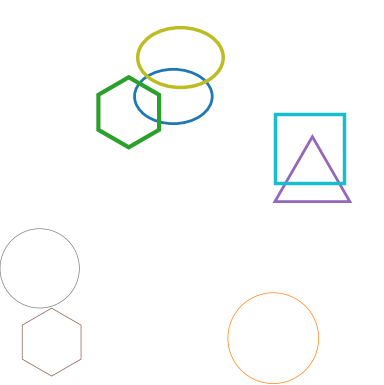[{"shape": "oval", "thickness": 2, "radius": 0.5, "center": [0.45, 0.749]}, {"shape": "circle", "thickness": 0.5, "radius": 0.59, "center": [0.71, 0.122]}, {"shape": "hexagon", "thickness": 3, "radius": 0.46, "center": [0.334, 0.708]}, {"shape": "triangle", "thickness": 2, "radius": 0.56, "center": [0.811, 0.533]}, {"shape": "hexagon", "thickness": 0.5, "radius": 0.44, "center": [0.134, 0.111]}, {"shape": "circle", "thickness": 0.5, "radius": 0.52, "center": [0.103, 0.303]}, {"shape": "oval", "thickness": 2.5, "radius": 0.56, "center": [0.469, 0.851]}, {"shape": "square", "thickness": 2.5, "radius": 0.45, "center": [0.805, 0.615]}]